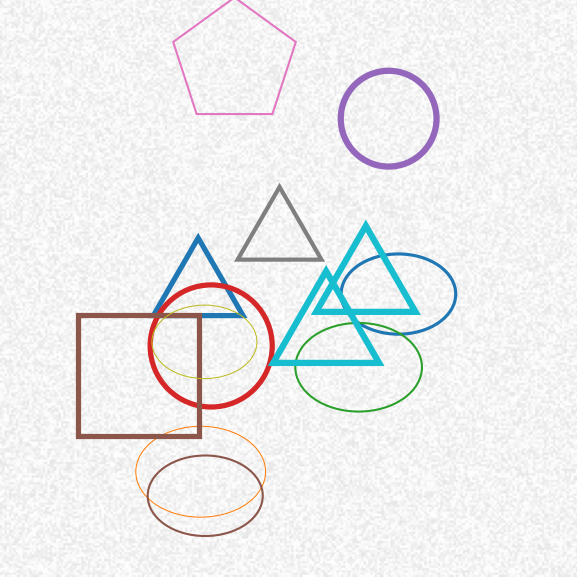[{"shape": "triangle", "thickness": 2.5, "radius": 0.45, "center": [0.343, 0.497]}, {"shape": "oval", "thickness": 1.5, "radius": 0.5, "center": [0.69, 0.49]}, {"shape": "oval", "thickness": 0.5, "radius": 0.56, "center": [0.348, 0.182]}, {"shape": "oval", "thickness": 1, "radius": 0.55, "center": [0.621, 0.363]}, {"shape": "circle", "thickness": 2.5, "radius": 0.53, "center": [0.366, 0.4]}, {"shape": "circle", "thickness": 3, "radius": 0.41, "center": [0.673, 0.794]}, {"shape": "oval", "thickness": 1, "radius": 0.5, "center": [0.355, 0.141]}, {"shape": "square", "thickness": 2.5, "radius": 0.53, "center": [0.24, 0.349]}, {"shape": "pentagon", "thickness": 1, "radius": 0.56, "center": [0.406, 0.892]}, {"shape": "triangle", "thickness": 2, "radius": 0.42, "center": [0.484, 0.591]}, {"shape": "oval", "thickness": 0.5, "radius": 0.45, "center": [0.354, 0.407]}, {"shape": "triangle", "thickness": 3, "radius": 0.53, "center": [0.565, 0.424]}, {"shape": "triangle", "thickness": 3, "radius": 0.5, "center": [0.633, 0.509]}]